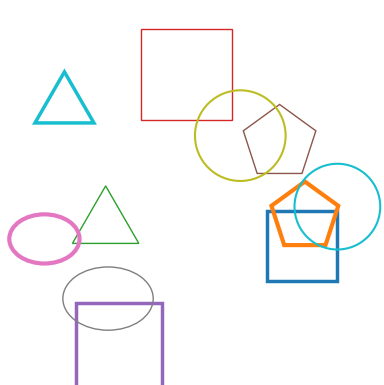[{"shape": "square", "thickness": 2.5, "radius": 0.45, "center": [0.785, 0.362]}, {"shape": "pentagon", "thickness": 3, "radius": 0.46, "center": [0.792, 0.437]}, {"shape": "triangle", "thickness": 1, "radius": 0.5, "center": [0.274, 0.418]}, {"shape": "square", "thickness": 1, "radius": 0.59, "center": [0.483, 0.808]}, {"shape": "square", "thickness": 2.5, "radius": 0.56, "center": [0.309, 0.102]}, {"shape": "pentagon", "thickness": 1, "radius": 0.5, "center": [0.726, 0.63]}, {"shape": "oval", "thickness": 3, "radius": 0.46, "center": [0.115, 0.379]}, {"shape": "oval", "thickness": 1, "radius": 0.59, "center": [0.281, 0.224]}, {"shape": "circle", "thickness": 1.5, "radius": 0.59, "center": [0.624, 0.648]}, {"shape": "circle", "thickness": 1.5, "radius": 0.56, "center": [0.876, 0.463]}, {"shape": "triangle", "thickness": 2.5, "radius": 0.44, "center": [0.167, 0.725]}]